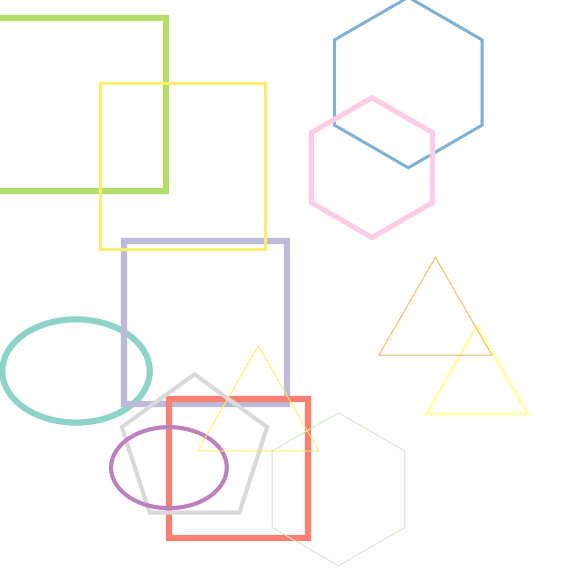[{"shape": "oval", "thickness": 3, "radius": 0.64, "center": [0.132, 0.357]}, {"shape": "triangle", "thickness": 1.5, "radius": 0.51, "center": [0.826, 0.333]}, {"shape": "square", "thickness": 3, "radius": 0.71, "center": [0.356, 0.441]}, {"shape": "square", "thickness": 3, "radius": 0.6, "center": [0.413, 0.188]}, {"shape": "hexagon", "thickness": 1.5, "radius": 0.74, "center": [0.707, 0.856]}, {"shape": "triangle", "thickness": 0.5, "radius": 0.56, "center": [0.754, 0.441]}, {"shape": "square", "thickness": 3, "radius": 0.75, "center": [0.137, 0.819]}, {"shape": "hexagon", "thickness": 2.5, "radius": 0.61, "center": [0.644, 0.709]}, {"shape": "pentagon", "thickness": 2, "radius": 0.66, "center": [0.337, 0.219]}, {"shape": "oval", "thickness": 2, "radius": 0.5, "center": [0.292, 0.189]}, {"shape": "hexagon", "thickness": 0.5, "radius": 0.66, "center": [0.586, 0.152]}, {"shape": "triangle", "thickness": 0.5, "radius": 0.61, "center": [0.447, 0.279]}, {"shape": "square", "thickness": 1.5, "radius": 0.72, "center": [0.316, 0.712]}]